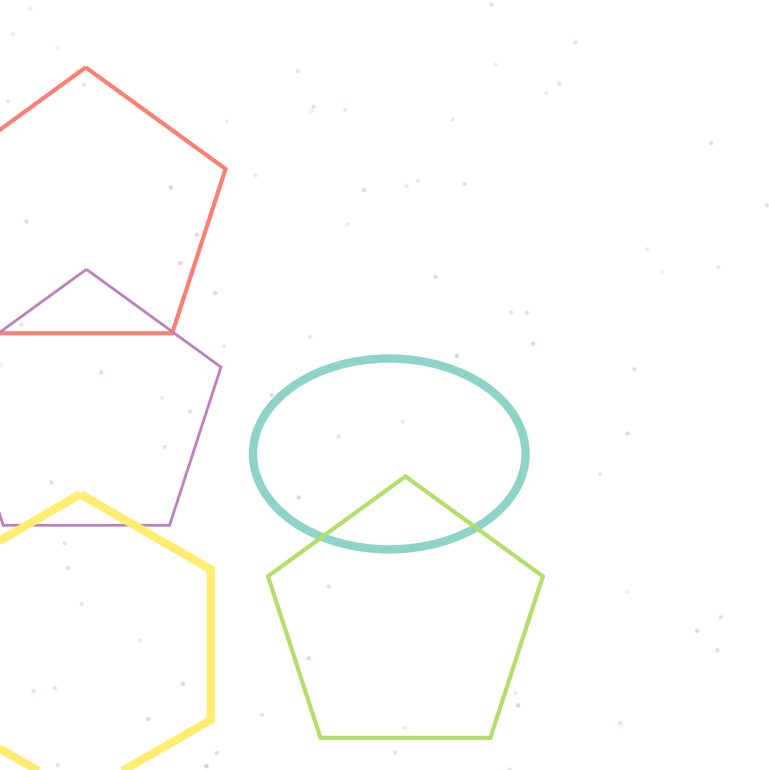[{"shape": "oval", "thickness": 3, "radius": 0.89, "center": [0.506, 0.41]}, {"shape": "pentagon", "thickness": 1.5, "radius": 0.95, "center": [0.111, 0.722]}, {"shape": "pentagon", "thickness": 1.5, "radius": 0.94, "center": [0.527, 0.194]}, {"shape": "pentagon", "thickness": 1, "radius": 0.92, "center": [0.112, 0.466]}, {"shape": "hexagon", "thickness": 3, "radius": 0.98, "center": [0.104, 0.163]}]